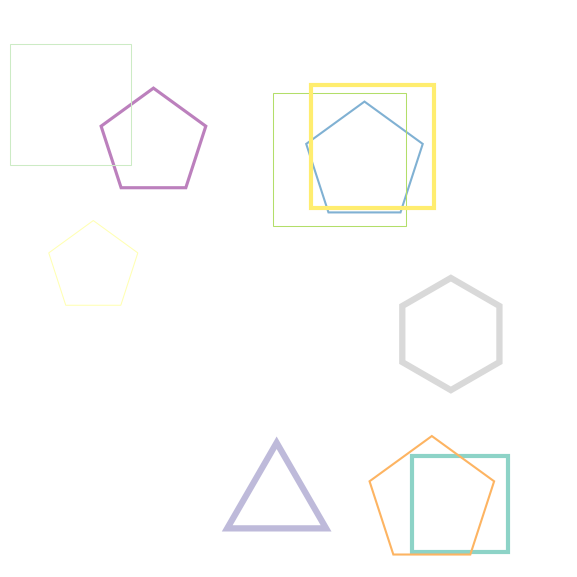[{"shape": "square", "thickness": 2, "radius": 0.42, "center": [0.797, 0.126]}, {"shape": "pentagon", "thickness": 0.5, "radius": 0.41, "center": [0.162, 0.536]}, {"shape": "triangle", "thickness": 3, "radius": 0.49, "center": [0.479, 0.134]}, {"shape": "pentagon", "thickness": 1, "radius": 0.53, "center": [0.631, 0.717]}, {"shape": "pentagon", "thickness": 1, "radius": 0.57, "center": [0.748, 0.131]}, {"shape": "square", "thickness": 0.5, "radius": 0.58, "center": [0.588, 0.723]}, {"shape": "hexagon", "thickness": 3, "radius": 0.49, "center": [0.781, 0.421]}, {"shape": "pentagon", "thickness": 1.5, "radius": 0.48, "center": [0.266, 0.751]}, {"shape": "square", "thickness": 0.5, "radius": 0.52, "center": [0.123, 0.818]}, {"shape": "square", "thickness": 2, "radius": 0.53, "center": [0.644, 0.745]}]